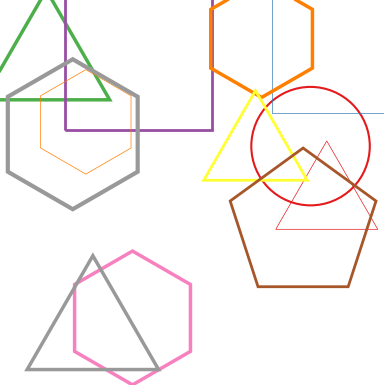[{"shape": "triangle", "thickness": 0.5, "radius": 0.76, "center": [0.849, 0.481]}, {"shape": "circle", "thickness": 1.5, "radius": 0.77, "center": [0.807, 0.62]}, {"shape": "square", "thickness": 0.5, "radius": 0.78, "center": [0.862, 0.864]}, {"shape": "triangle", "thickness": 2.5, "radius": 0.95, "center": [0.12, 0.836]}, {"shape": "square", "thickness": 2, "radius": 0.95, "center": [0.36, 0.852]}, {"shape": "hexagon", "thickness": 2.5, "radius": 0.76, "center": [0.679, 0.899]}, {"shape": "hexagon", "thickness": 0.5, "radius": 0.68, "center": [0.223, 0.683]}, {"shape": "triangle", "thickness": 2, "radius": 0.78, "center": [0.664, 0.609]}, {"shape": "pentagon", "thickness": 2, "radius": 1.0, "center": [0.787, 0.416]}, {"shape": "hexagon", "thickness": 2.5, "radius": 0.87, "center": [0.344, 0.174]}, {"shape": "triangle", "thickness": 2.5, "radius": 0.99, "center": [0.241, 0.139]}, {"shape": "hexagon", "thickness": 3, "radius": 0.97, "center": [0.189, 0.651]}]